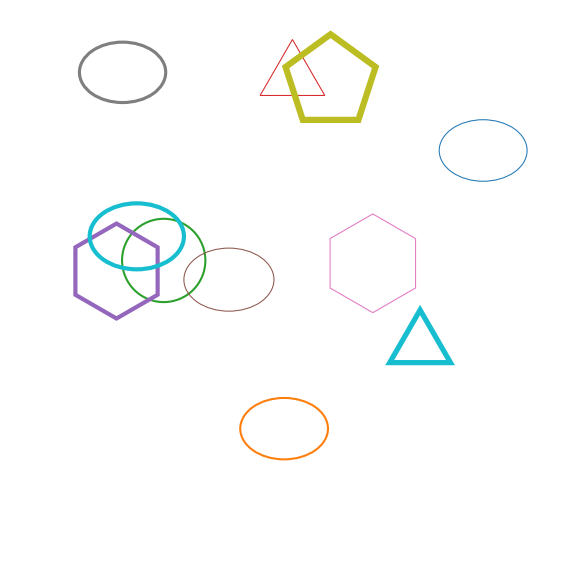[{"shape": "oval", "thickness": 0.5, "radius": 0.38, "center": [0.837, 0.739]}, {"shape": "oval", "thickness": 1, "radius": 0.38, "center": [0.492, 0.257]}, {"shape": "circle", "thickness": 1, "radius": 0.36, "center": [0.283, 0.548]}, {"shape": "triangle", "thickness": 0.5, "radius": 0.32, "center": [0.506, 0.866]}, {"shape": "hexagon", "thickness": 2, "radius": 0.41, "center": [0.202, 0.53]}, {"shape": "oval", "thickness": 0.5, "radius": 0.39, "center": [0.396, 0.515]}, {"shape": "hexagon", "thickness": 0.5, "radius": 0.43, "center": [0.646, 0.543]}, {"shape": "oval", "thickness": 1.5, "radius": 0.37, "center": [0.212, 0.874]}, {"shape": "pentagon", "thickness": 3, "radius": 0.41, "center": [0.572, 0.858]}, {"shape": "triangle", "thickness": 2.5, "radius": 0.3, "center": [0.727, 0.402]}, {"shape": "oval", "thickness": 2, "radius": 0.41, "center": [0.237, 0.59]}]